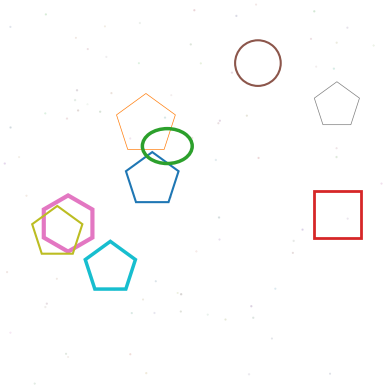[{"shape": "pentagon", "thickness": 1.5, "radius": 0.36, "center": [0.395, 0.533]}, {"shape": "pentagon", "thickness": 0.5, "radius": 0.4, "center": [0.379, 0.677]}, {"shape": "oval", "thickness": 2.5, "radius": 0.32, "center": [0.435, 0.621]}, {"shape": "square", "thickness": 2, "radius": 0.31, "center": [0.878, 0.443]}, {"shape": "circle", "thickness": 1.5, "radius": 0.3, "center": [0.67, 0.836]}, {"shape": "hexagon", "thickness": 3, "radius": 0.36, "center": [0.177, 0.419]}, {"shape": "pentagon", "thickness": 0.5, "radius": 0.31, "center": [0.875, 0.726]}, {"shape": "pentagon", "thickness": 1.5, "radius": 0.34, "center": [0.149, 0.397]}, {"shape": "pentagon", "thickness": 2.5, "radius": 0.34, "center": [0.287, 0.305]}]